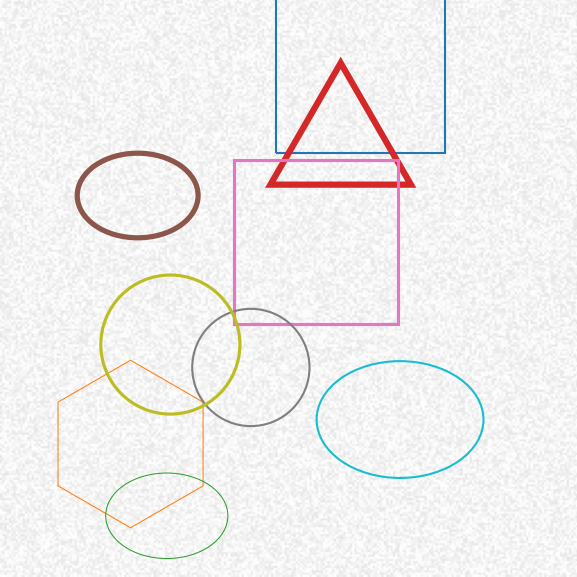[{"shape": "square", "thickness": 1, "radius": 0.73, "center": [0.625, 0.881]}, {"shape": "hexagon", "thickness": 0.5, "radius": 0.73, "center": [0.226, 0.23]}, {"shape": "oval", "thickness": 0.5, "radius": 0.53, "center": [0.289, 0.106]}, {"shape": "triangle", "thickness": 3, "radius": 0.7, "center": [0.59, 0.75]}, {"shape": "oval", "thickness": 2.5, "radius": 0.52, "center": [0.238, 0.661]}, {"shape": "square", "thickness": 1.5, "radius": 0.71, "center": [0.548, 0.58]}, {"shape": "circle", "thickness": 1, "radius": 0.51, "center": [0.434, 0.363]}, {"shape": "circle", "thickness": 1.5, "radius": 0.6, "center": [0.295, 0.403]}, {"shape": "oval", "thickness": 1, "radius": 0.72, "center": [0.693, 0.273]}]